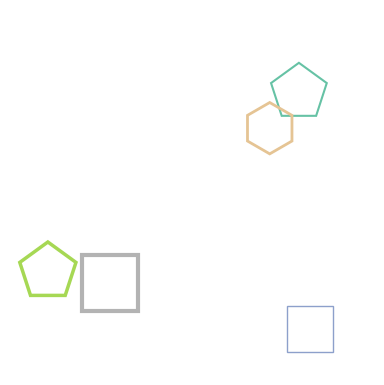[{"shape": "pentagon", "thickness": 1.5, "radius": 0.38, "center": [0.776, 0.761]}, {"shape": "square", "thickness": 1, "radius": 0.3, "center": [0.806, 0.145]}, {"shape": "pentagon", "thickness": 2.5, "radius": 0.38, "center": [0.124, 0.295]}, {"shape": "hexagon", "thickness": 2, "radius": 0.33, "center": [0.701, 0.667]}, {"shape": "square", "thickness": 3, "radius": 0.36, "center": [0.285, 0.265]}]